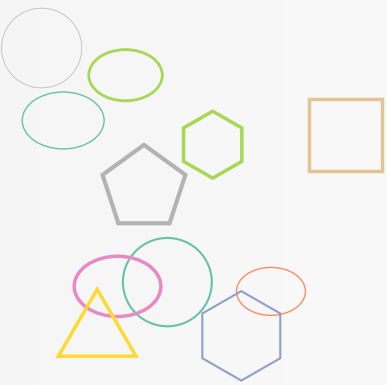[{"shape": "circle", "thickness": 1.5, "radius": 0.57, "center": [0.432, 0.267]}, {"shape": "oval", "thickness": 1, "radius": 0.53, "center": [0.163, 0.687]}, {"shape": "oval", "thickness": 1, "radius": 0.44, "center": [0.699, 0.243]}, {"shape": "hexagon", "thickness": 1.5, "radius": 0.58, "center": [0.623, 0.128]}, {"shape": "oval", "thickness": 2.5, "radius": 0.56, "center": [0.303, 0.256]}, {"shape": "hexagon", "thickness": 2.5, "radius": 0.43, "center": [0.549, 0.624]}, {"shape": "oval", "thickness": 2, "radius": 0.47, "center": [0.324, 0.805]}, {"shape": "triangle", "thickness": 2.5, "radius": 0.58, "center": [0.251, 0.133]}, {"shape": "square", "thickness": 2.5, "radius": 0.47, "center": [0.892, 0.648]}, {"shape": "pentagon", "thickness": 3, "radius": 0.56, "center": [0.371, 0.511]}, {"shape": "circle", "thickness": 0.5, "radius": 0.52, "center": [0.107, 0.875]}]